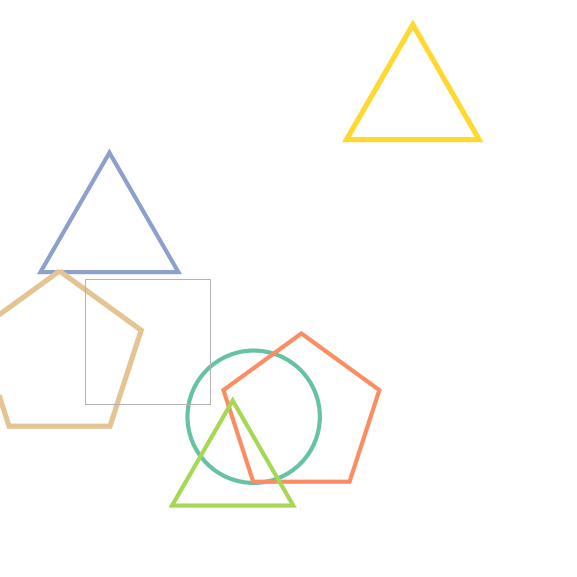[{"shape": "circle", "thickness": 2, "radius": 0.57, "center": [0.439, 0.278]}, {"shape": "pentagon", "thickness": 2, "radius": 0.71, "center": [0.522, 0.28]}, {"shape": "triangle", "thickness": 2, "radius": 0.69, "center": [0.189, 0.597]}, {"shape": "triangle", "thickness": 2, "radius": 0.61, "center": [0.403, 0.184]}, {"shape": "triangle", "thickness": 2.5, "radius": 0.66, "center": [0.715, 0.824]}, {"shape": "pentagon", "thickness": 2.5, "radius": 0.74, "center": [0.103, 0.381]}, {"shape": "square", "thickness": 0.5, "radius": 0.54, "center": [0.255, 0.408]}]